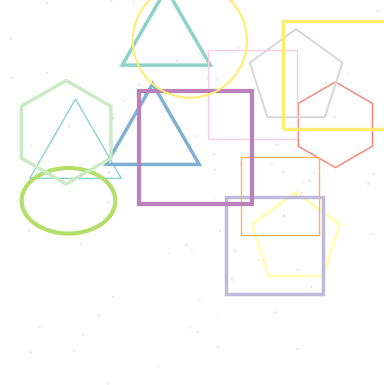[{"shape": "triangle", "thickness": 1, "radius": 0.69, "center": [0.196, 0.605]}, {"shape": "triangle", "thickness": 2.5, "radius": 0.66, "center": [0.432, 0.897]}, {"shape": "pentagon", "thickness": 2, "radius": 0.6, "center": [0.768, 0.38]}, {"shape": "square", "thickness": 2.5, "radius": 0.63, "center": [0.713, 0.362]}, {"shape": "hexagon", "thickness": 1, "radius": 0.56, "center": [0.871, 0.676]}, {"shape": "triangle", "thickness": 2.5, "radius": 0.7, "center": [0.397, 0.643]}, {"shape": "square", "thickness": 1, "radius": 0.51, "center": [0.727, 0.492]}, {"shape": "oval", "thickness": 3, "radius": 0.61, "center": [0.178, 0.478]}, {"shape": "square", "thickness": 1, "radius": 0.58, "center": [0.657, 0.755]}, {"shape": "pentagon", "thickness": 1.5, "radius": 0.63, "center": [0.769, 0.798]}, {"shape": "square", "thickness": 3, "radius": 0.73, "center": [0.507, 0.617]}, {"shape": "hexagon", "thickness": 2.5, "radius": 0.67, "center": [0.172, 0.657]}, {"shape": "circle", "thickness": 1.5, "radius": 0.74, "center": [0.493, 0.895]}, {"shape": "square", "thickness": 2.5, "radius": 0.7, "center": [0.875, 0.805]}]